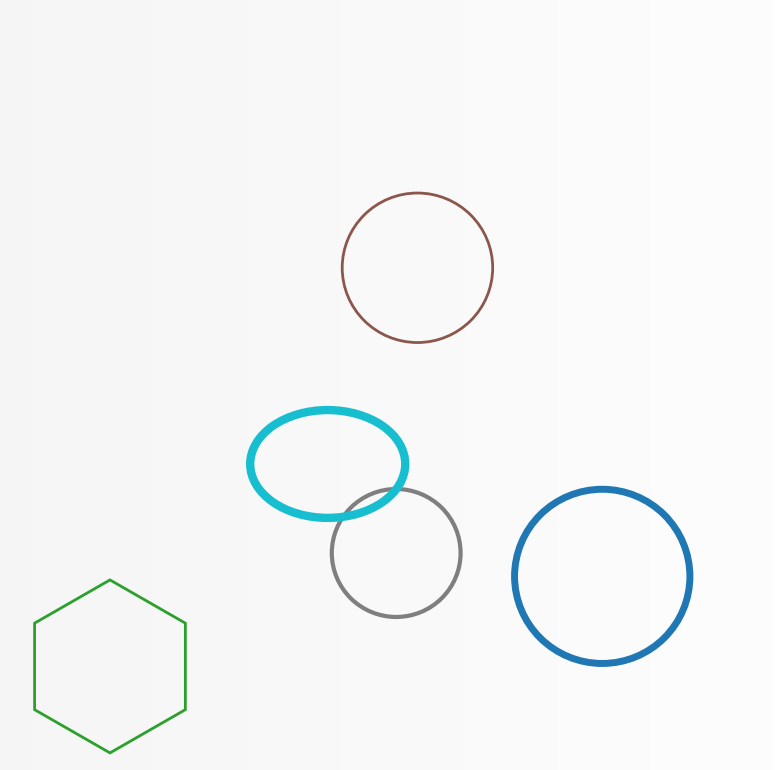[{"shape": "circle", "thickness": 2.5, "radius": 0.57, "center": [0.777, 0.251]}, {"shape": "hexagon", "thickness": 1, "radius": 0.56, "center": [0.142, 0.135]}, {"shape": "circle", "thickness": 1, "radius": 0.49, "center": [0.539, 0.652]}, {"shape": "circle", "thickness": 1.5, "radius": 0.42, "center": [0.511, 0.282]}, {"shape": "oval", "thickness": 3, "radius": 0.5, "center": [0.423, 0.397]}]